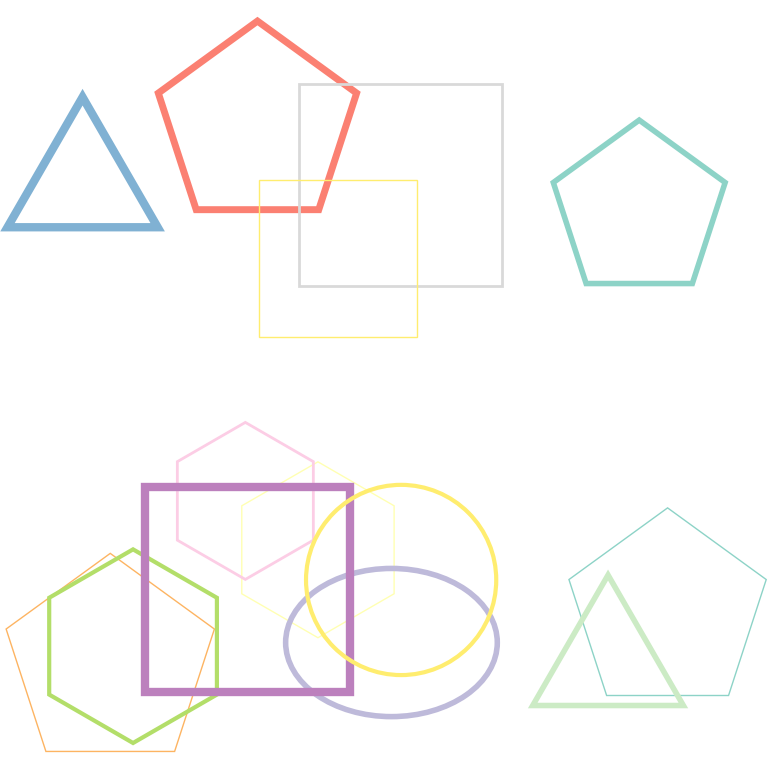[{"shape": "pentagon", "thickness": 2, "radius": 0.59, "center": [0.83, 0.727]}, {"shape": "pentagon", "thickness": 0.5, "radius": 0.67, "center": [0.867, 0.206]}, {"shape": "hexagon", "thickness": 0.5, "radius": 0.57, "center": [0.413, 0.286]}, {"shape": "oval", "thickness": 2, "radius": 0.69, "center": [0.508, 0.166]}, {"shape": "pentagon", "thickness": 2.5, "radius": 0.68, "center": [0.334, 0.837]}, {"shape": "triangle", "thickness": 3, "radius": 0.56, "center": [0.107, 0.761]}, {"shape": "pentagon", "thickness": 0.5, "radius": 0.71, "center": [0.143, 0.139]}, {"shape": "hexagon", "thickness": 1.5, "radius": 0.63, "center": [0.173, 0.161]}, {"shape": "hexagon", "thickness": 1, "radius": 0.51, "center": [0.319, 0.349]}, {"shape": "square", "thickness": 1, "radius": 0.66, "center": [0.52, 0.76]}, {"shape": "square", "thickness": 3, "radius": 0.67, "center": [0.322, 0.235]}, {"shape": "triangle", "thickness": 2, "radius": 0.56, "center": [0.79, 0.14]}, {"shape": "circle", "thickness": 1.5, "radius": 0.62, "center": [0.521, 0.247]}, {"shape": "square", "thickness": 0.5, "radius": 0.51, "center": [0.439, 0.664]}]